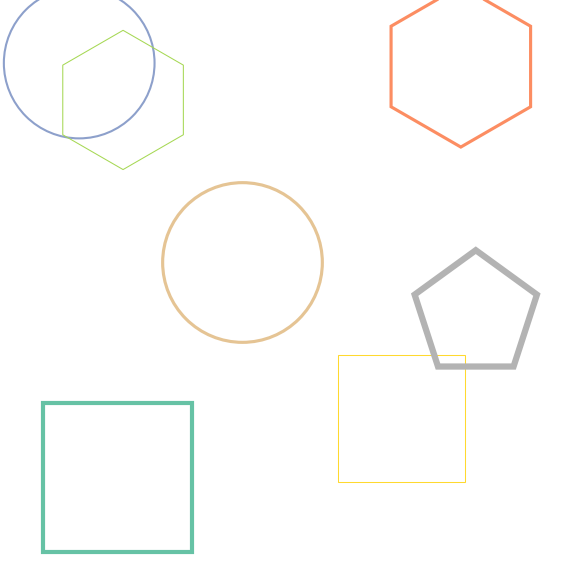[{"shape": "square", "thickness": 2, "radius": 0.65, "center": [0.204, 0.172]}, {"shape": "hexagon", "thickness": 1.5, "radius": 0.7, "center": [0.798, 0.884]}, {"shape": "circle", "thickness": 1, "radius": 0.65, "center": [0.137, 0.89]}, {"shape": "hexagon", "thickness": 0.5, "radius": 0.6, "center": [0.213, 0.826]}, {"shape": "square", "thickness": 0.5, "radius": 0.55, "center": [0.695, 0.275]}, {"shape": "circle", "thickness": 1.5, "radius": 0.69, "center": [0.42, 0.545]}, {"shape": "pentagon", "thickness": 3, "radius": 0.56, "center": [0.824, 0.455]}]